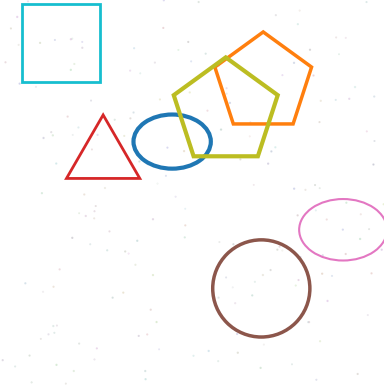[{"shape": "oval", "thickness": 3, "radius": 0.5, "center": [0.447, 0.632]}, {"shape": "pentagon", "thickness": 2.5, "radius": 0.66, "center": [0.684, 0.785]}, {"shape": "triangle", "thickness": 2, "radius": 0.55, "center": [0.268, 0.592]}, {"shape": "circle", "thickness": 2.5, "radius": 0.63, "center": [0.679, 0.251]}, {"shape": "oval", "thickness": 1.5, "radius": 0.57, "center": [0.891, 0.403]}, {"shape": "pentagon", "thickness": 3, "radius": 0.71, "center": [0.586, 0.709]}, {"shape": "square", "thickness": 2, "radius": 0.5, "center": [0.158, 0.888]}]